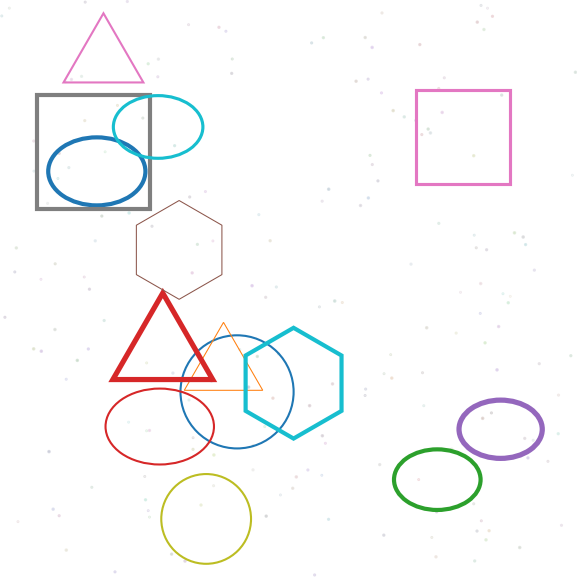[{"shape": "circle", "thickness": 1, "radius": 0.49, "center": [0.41, 0.321]}, {"shape": "oval", "thickness": 2, "radius": 0.42, "center": [0.168, 0.702]}, {"shape": "triangle", "thickness": 0.5, "radius": 0.39, "center": [0.387, 0.363]}, {"shape": "oval", "thickness": 2, "radius": 0.37, "center": [0.757, 0.169]}, {"shape": "triangle", "thickness": 2.5, "radius": 0.5, "center": [0.282, 0.392]}, {"shape": "oval", "thickness": 1, "radius": 0.47, "center": [0.277, 0.261]}, {"shape": "oval", "thickness": 2.5, "radius": 0.36, "center": [0.867, 0.256]}, {"shape": "hexagon", "thickness": 0.5, "radius": 0.43, "center": [0.31, 0.566]}, {"shape": "triangle", "thickness": 1, "radius": 0.4, "center": [0.179, 0.896]}, {"shape": "square", "thickness": 1.5, "radius": 0.41, "center": [0.802, 0.761]}, {"shape": "square", "thickness": 2, "radius": 0.49, "center": [0.162, 0.736]}, {"shape": "circle", "thickness": 1, "radius": 0.39, "center": [0.357, 0.101]}, {"shape": "hexagon", "thickness": 2, "radius": 0.48, "center": [0.508, 0.336]}, {"shape": "oval", "thickness": 1.5, "radius": 0.39, "center": [0.274, 0.779]}]